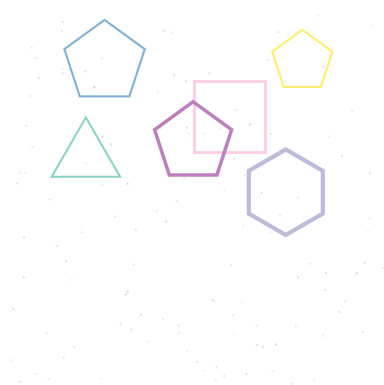[{"shape": "triangle", "thickness": 1.5, "radius": 0.51, "center": [0.223, 0.592]}, {"shape": "hexagon", "thickness": 3, "radius": 0.56, "center": [0.742, 0.501]}, {"shape": "pentagon", "thickness": 1.5, "radius": 0.55, "center": [0.272, 0.839]}, {"shape": "square", "thickness": 2, "radius": 0.46, "center": [0.597, 0.697]}, {"shape": "pentagon", "thickness": 2.5, "radius": 0.53, "center": [0.502, 0.631]}, {"shape": "pentagon", "thickness": 1.5, "radius": 0.41, "center": [0.785, 0.84]}]